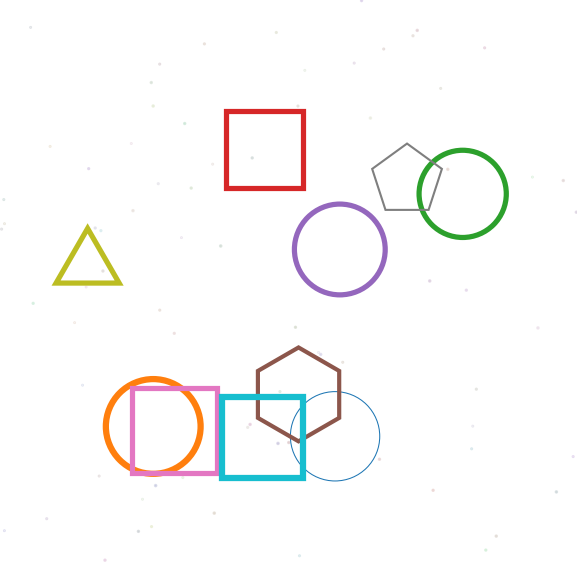[{"shape": "circle", "thickness": 0.5, "radius": 0.39, "center": [0.58, 0.244]}, {"shape": "circle", "thickness": 3, "radius": 0.41, "center": [0.265, 0.261]}, {"shape": "circle", "thickness": 2.5, "radius": 0.38, "center": [0.801, 0.663]}, {"shape": "square", "thickness": 2.5, "radius": 0.33, "center": [0.457, 0.74]}, {"shape": "circle", "thickness": 2.5, "radius": 0.39, "center": [0.588, 0.567]}, {"shape": "hexagon", "thickness": 2, "radius": 0.41, "center": [0.517, 0.316]}, {"shape": "square", "thickness": 2.5, "radius": 0.37, "center": [0.302, 0.254]}, {"shape": "pentagon", "thickness": 1, "radius": 0.32, "center": [0.705, 0.687]}, {"shape": "triangle", "thickness": 2.5, "radius": 0.32, "center": [0.152, 0.54]}, {"shape": "square", "thickness": 3, "radius": 0.35, "center": [0.454, 0.241]}]